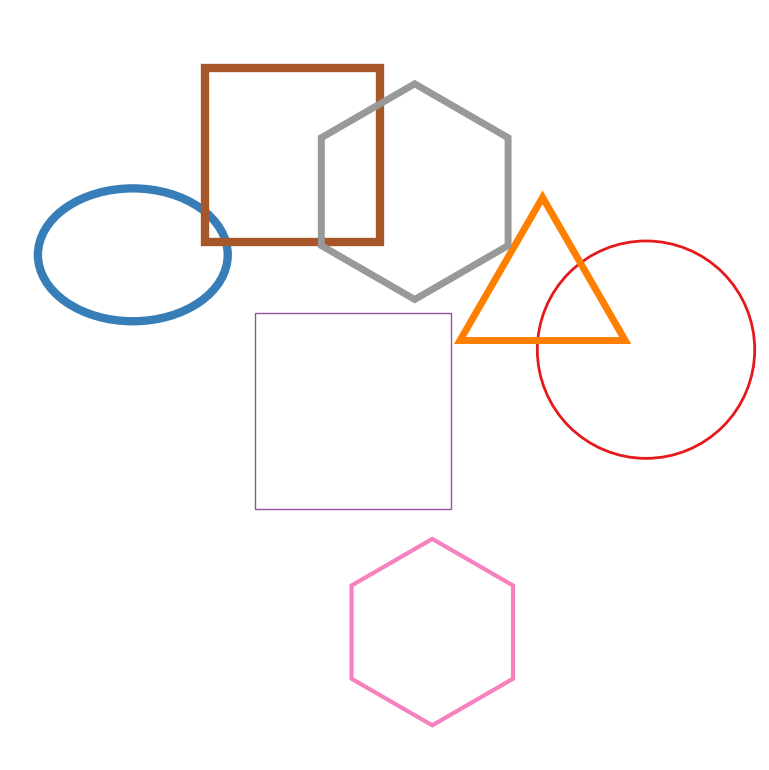[{"shape": "circle", "thickness": 1, "radius": 0.71, "center": [0.839, 0.546]}, {"shape": "oval", "thickness": 3, "radius": 0.62, "center": [0.172, 0.669]}, {"shape": "square", "thickness": 0.5, "radius": 0.64, "center": [0.458, 0.466]}, {"shape": "triangle", "thickness": 2.5, "radius": 0.62, "center": [0.705, 0.62]}, {"shape": "square", "thickness": 3, "radius": 0.57, "center": [0.38, 0.799]}, {"shape": "hexagon", "thickness": 1.5, "radius": 0.61, "center": [0.561, 0.179]}, {"shape": "hexagon", "thickness": 2.5, "radius": 0.7, "center": [0.539, 0.751]}]